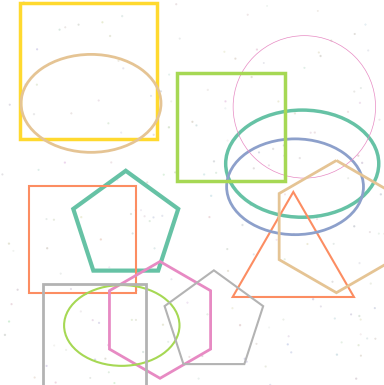[{"shape": "pentagon", "thickness": 3, "radius": 0.72, "center": [0.327, 0.413]}, {"shape": "oval", "thickness": 2.5, "radius": 0.99, "center": [0.785, 0.575]}, {"shape": "square", "thickness": 1.5, "radius": 0.7, "center": [0.214, 0.378]}, {"shape": "triangle", "thickness": 1.5, "radius": 0.91, "center": [0.762, 0.32]}, {"shape": "oval", "thickness": 2, "radius": 0.89, "center": [0.766, 0.515]}, {"shape": "hexagon", "thickness": 2, "radius": 0.76, "center": [0.416, 0.169]}, {"shape": "circle", "thickness": 0.5, "radius": 0.93, "center": [0.791, 0.722]}, {"shape": "oval", "thickness": 1.5, "radius": 0.75, "center": [0.316, 0.155]}, {"shape": "square", "thickness": 2.5, "radius": 0.7, "center": [0.601, 0.671]}, {"shape": "square", "thickness": 2.5, "radius": 0.89, "center": [0.23, 0.815]}, {"shape": "oval", "thickness": 2, "radius": 0.91, "center": [0.236, 0.732]}, {"shape": "hexagon", "thickness": 2, "radius": 0.86, "center": [0.874, 0.411]}, {"shape": "pentagon", "thickness": 1.5, "radius": 0.67, "center": [0.556, 0.163]}, {"shape": "square", "thickness": 2, "radius": 0.67, "center": [0.246, 0.128]}]